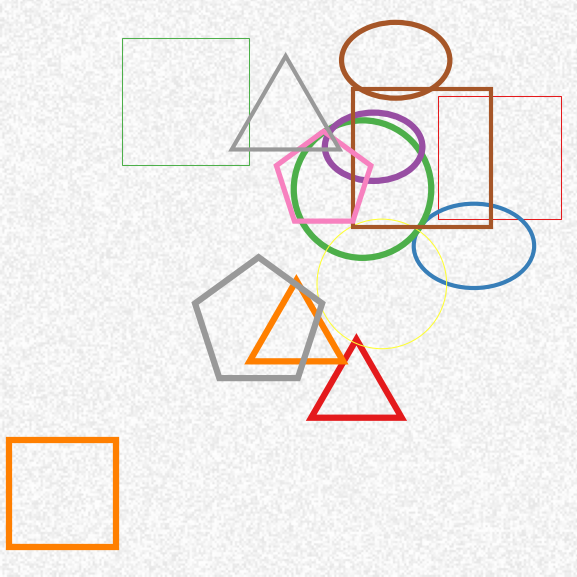[{"shape": "square", "thickness": 0.5, "radius": 0.53, "center": [0.865, 0.727]}, {"shape": "triangle", "thickness": 3, "radius": 0.45, "center": [0.617, 0.321]}, {"shape": "oval", "thickness": 2, "radius": 0.52, "center": [0.821, 0.573]}, {"shape": "circle", "thickness": 3, "radius": 0.6, "center": [0.628, 0.672]}, {"shape": "square", "thickness": 0.5, "radius": 0.55, "center": [0.321, 0.823]}, {"shape": "oval", "thickness": 3, "radius": 0.42, "center": [0.647, 0.745]}, {"shape": "triangle", "thickness": 3, "radius": 0.47, "center": [0.513, 0.42]}, {"shape": "square", "thickness": 3, "radius": 0.47, "center": [0.108, 0.145]}, {"shape": "circle", "thickness": 0.5, "radius": 0.56, "center": [0.661, 0.507]}, {"shape": "oval", "thickness": 2.5, "radius": 0.47, "center": [0.685, 0.895]}, {"shape": "square", "thickness": 2, "radius": 0.6, "center": [0.731, 0.725]}, {"shape": "pentagon", "thickness": 2.5, "radius": 0.43, "center": [0.56, 0.686]}, {"shape": "pentagon", "thickness": 3, "radius": 0.58, "center": [0.448, 0.438]}, {"shape": "triangle", "thickness": 2, "radius": 0.54, "center": [0.495, 0.794]}]